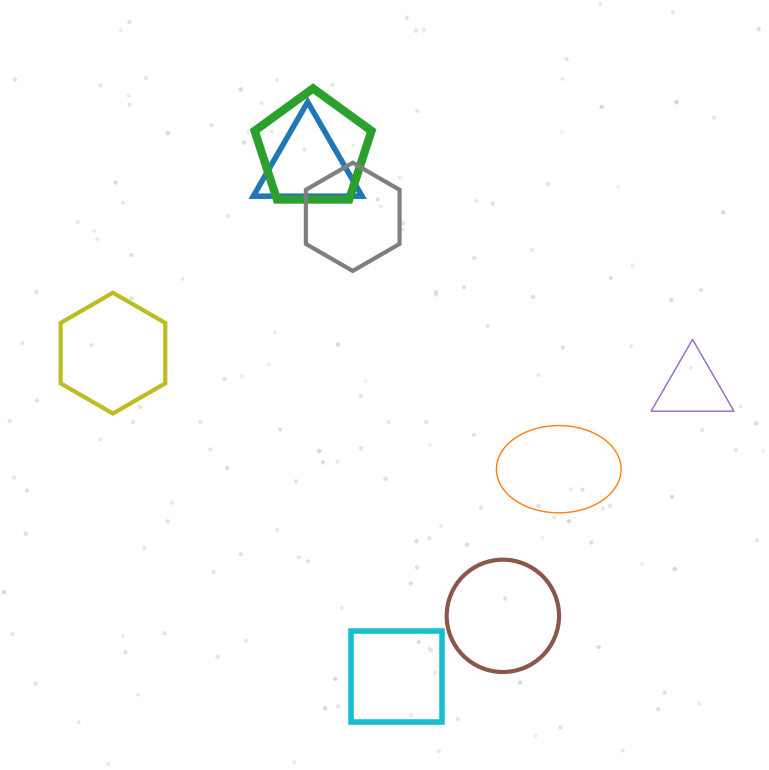[{"shape": "triangle", "thickness": 2, "radius": 0.41, "center": [0.4, 0.786]}, {"shape": "oval", "thickness": 0.5, "radius": 0.4, "center": [0.726, 0.391]}, {"shape": "pentagon", "thickness": 3, "radius": 0.4, "center": [0.407, 0.805]}, {"shape": "triangle", "thickness": 0.5, "radius": 0.31, "center": [0.899, 0.497]}, {"shape": "circle", "thickness": 1.5, "radius": 0.36, "center": [0.653, 0.2]}, {"shape": "hexagon", "thickness": 1.5, "radius": 0.35, "center": [0.458, 0.718]}, {"shape": "hexagon", "thickness": 1.5, "radius": 0.39, "center": [0.147, 0.541]}, {"shape": "square", "thickness": 2, "radius": 0.3, "center": [0.515, 0.122]}]